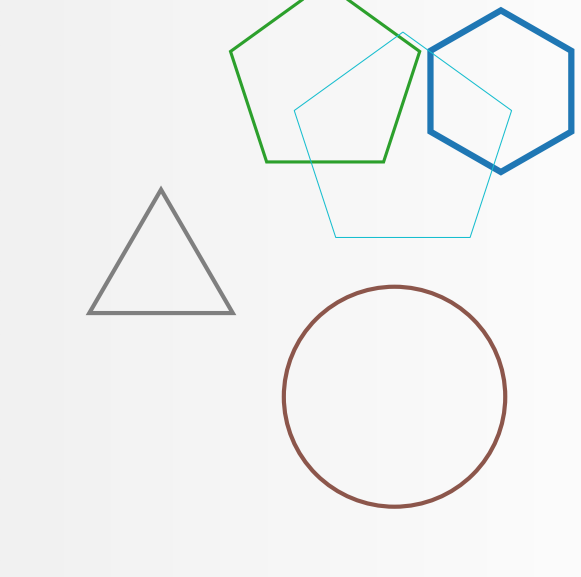[{"shape": "hexagon", "thickness": 3, "radius": 0.7, "center": [0.862, 0.841]}, {"shape": "pentagon", "thickness": 1.5, "radius": 0.86, "center": [0.559, 0.857]}, {"shape": "circle", "thickness": 2, "radius": 0.95, "center": [0.679, 0.312]}, {"shape": "triangle", "thickness": 2, "radius": 0.71, "center": [0.277, 0.528]}, {"shape": "pentagon", "thickness": 0.5, "radius": 0.98, "center": [0.693, 0.747]}]